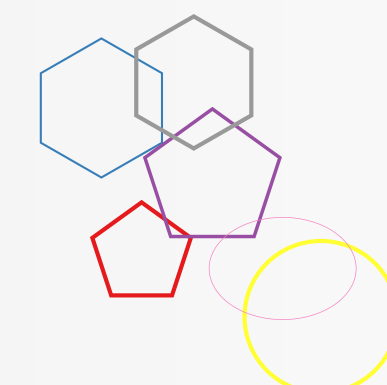[{"shape": "pentagon", "thickness": 3, "radius": 0.67, "center": [0.365, 0.341]}, {"shape": "hexagon", "thickness": 1.5, "radius": 0.9, "center": [0.262, 0.72]}, {"shape": "pentagon", "thickness": 2.5, "radius": 0.92, "center": [0.548, 0.534]}, {"shape": "circle", "thickness": 3, "radius": 0.99, "center": [0.828, 0.177]}, {"shape": "oval", "thickness": 0.5, "radius": 0.95, "center": [0.729, 0.303]}, {"shape": "hexagon", "thickness": 3, "radius": 0.86, "center": [0.5, 0.786]}]